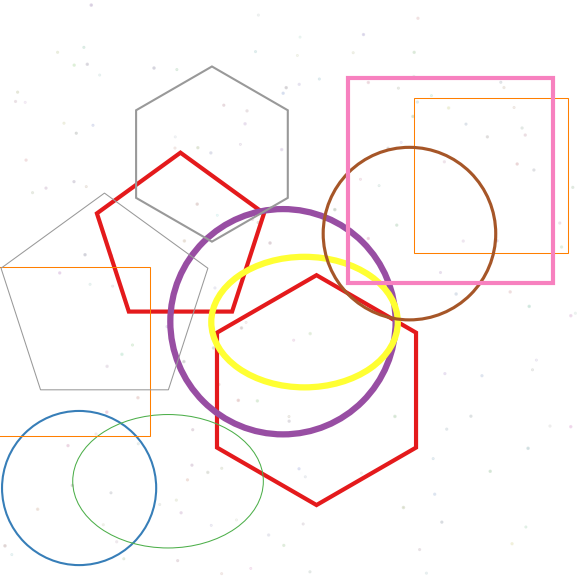[{"shape": "hexagon", "thickness": 2, "radius": 1.0, "center": [0.548, 0.324]}, {"shape": "pentagon", "thickness": 2, "radius": 0.76, "center": [0.312, 0.583]}, {"shape": "circle", "thickness": 1, "radius": 0.67, "center": [0.137, 0.154]}, {"shape": "oval", "thickness": 0.5, "radius": 0.83, "center": [0.291, 0.166]}, {"shape": "circle", "thickness": 3, "radius": 0.98, "center": [0.49, 0.442]}, {"shape": "square", "thickness": 0.5, "radius": 0.73, "center": [0.113, 0.391]}, {"shape": "square", "thickness": 0.5, "radius": 0.67, "center": [0.85, 0.695]}, {"shape": "oval", "thickness": 3, "radius": 0.81, "center": [0.527, 0.441]}, {"shape": "circle", "thickness": 1.5, "radius": 0.75, "center": [0.709, 0.595]}, {"shape": "square", "thickness": 2, "radius": 0.89, "center": [0.781, 0.686]}, {"shape": "hexagon", "thickness": 1, "radius": 0.76, "center": [0.367, 0.732]}, {"shape": "pentagon", "thickness": 0.5, "radius": 0.94, "center": [0.181, 0.476]}]